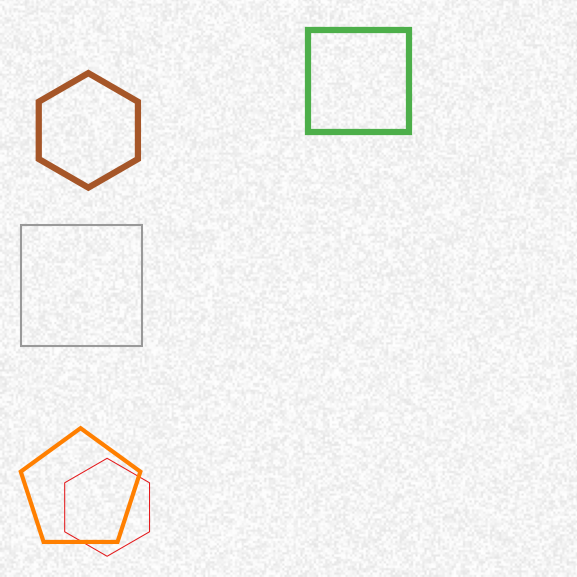[{"shape": "hexagon", "thickness": 0.5, "radius": 0.42, "center": [0.185, 0.121]}, {"shape": "square", "thickness": 3, "radius": 0.44, "center": [0.621, 0.858]}, {"shape": "pentagon", "thickness": 2, "radius": 0.54, "center": [0.139, 0.149]}, {"shape": "hexagon", "thickness": 3, "radius": 0.5, "center": [0.153, 0.773]}, {"shape": "square", "thickness": 1, "radius": 0.52, "center": [0.142, 0.505]}]